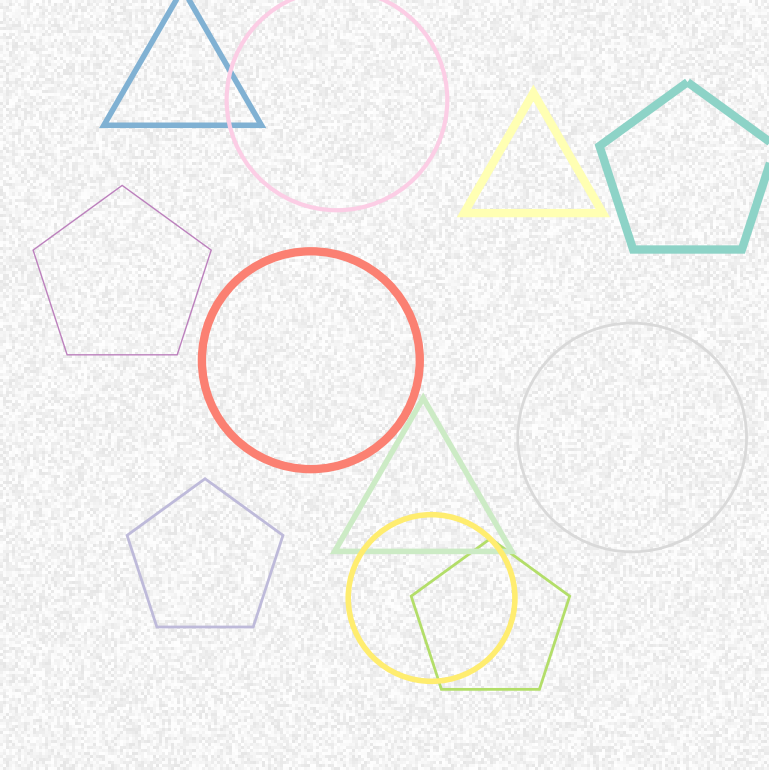[{"shape": "pentagon", "thickness": 3, "radius": 0.6, "center": [0.893, 0.773]}, {"shape": "triangle", "thickness": 3, "radius": 0.52, "center": [0.693, 0.775]}, {"shape": "pentagon", "thickness": 1, "radius": 0.53, "center": [0.266, 0.272]}, {"shape": "circle", "thickness": 3, "radius": 0.71, "center": [0.404, 0.532]}, {"shape": "triangle", "thickness": 2, "radius": 0.59, "center": [0.237, 0.896]}, {"shape": "pentagon", "thickness": 1, "radius": 0.54, "center": [0.637, 0.192]}, {"shape": "circle", "thickness": 1.5, "radius": 0.72, "center": [0.438, 0.87]}, {"shape": "circle", "thickness": 1, "radius": 0.74, "center": [0.821, 0.432]}, {"shape": "pentagon", "thickness": 0.5, "radius": 0.61, "center": [0.159, 0.638]}, {"shape": "triangle", "thickness": 2, "radius": 0.66, "center": [0.55, 0.35]}, {"shape": "circle", "thickness": 2, "radius": 0.54, "center": [0.56, 0.223]}]